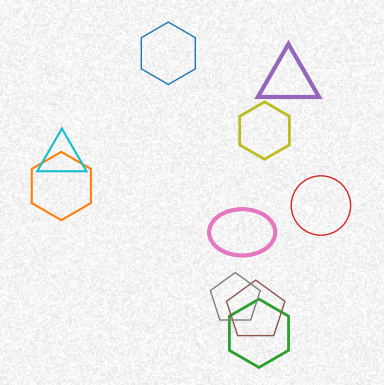[{"shape": "hexagon", "thickness": 1, "radius": 0.41, "center": [0.437, 0.862]}, {"shape": "hexagon", "thickness": 1.5, "radius": 0.44, "center": [0.159, 0.517]}, {"shape": "hexagon", "thickness": 2, "radius": 0.44, "center": [0.673, 0.134]}, {"shape": "circle", "thickness": 1, "radius": 0.39, "center": [0.834, 0.466]}, {"shape": "triangle", "thickness": 3, "radius": 0.46, "center": [0.749, 0.794]}, {"shape": "pentagon", "thickness": 1, "radius": 0.4, "center": [0.664, 0.193]}, {"shape": "oval", "thickness": 3, "radius": 0.43, "center": [0.629, 0.397]}, {"shape": "pentagon", "thickness": 1, "radius": 0.34, "center": [0.611, 0.224]}, {"shape": "hexagon", "thickness": 2, "radius": 0.37, "center": [0.687, 0.661]}, {"shape": "triangle", "thickness": 1.5, "radius": 0.37, "center": [0.161, 0.592]}]